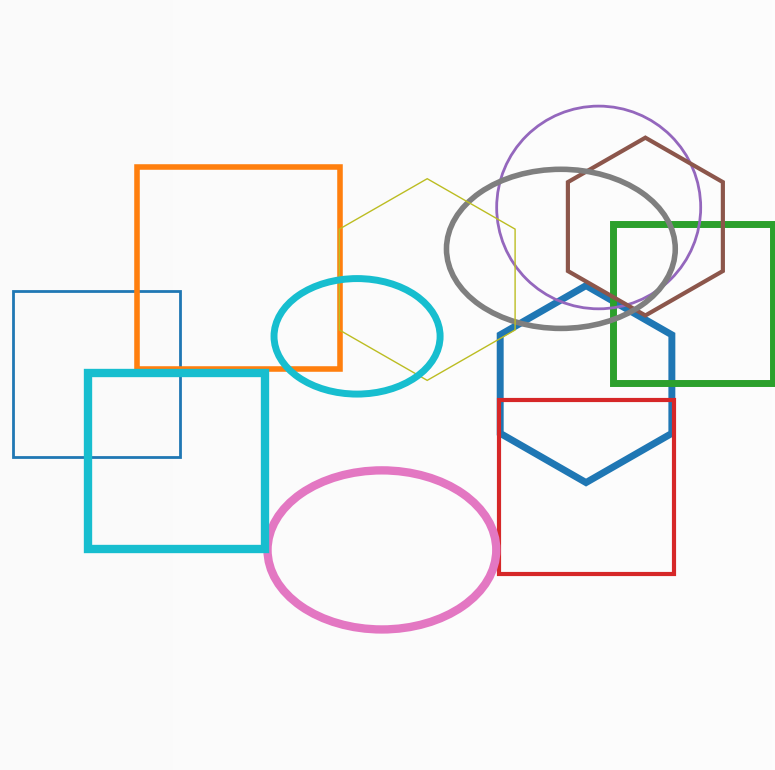[{"shape": "hexagon", "thickness": 2.5, "radius": 0.64, "center": [0.756, 0.501]}, {"shape": "square", "thickness": 1, "radius": 0.54, "center": [0.124, 0.514]}, {"shape": "square", "thickness": 2, "radius": 0.66, "center": [0.308, 0.652]}, {"shape": "square", "thickness": 2.5, "radius": 0.52, "center": [0.894, 0.605]}, {"shape": "square", "thickness": 1.5, "radius": 0.57, "center": [0.756, 0.368]}, {"shape": "circle", "thickness": 1, "radius": 0.66, "center": [0.772, 0.731]}, {"shape": "hexagon", "thickness": 1.5, "radius": 0.58, "center": [0.833, 0.706]}, {"shape": "oval", "thickness": 3, "radius": 0.74, "center": [0.493, 0.286]}, {"shape": "oval", "thickness": 2, "radius": 0.74, "center": [0.724, 0.677]}, {"shape": "hexagon", "thickness": 0.5, "radius": 0.65, "center": [0.551, 0.637]}, {"shape": "square", "thickness": 3, "radius": 0.57, "center": [0.228, 0.402]}, {"shape": "oval", "thickness": 2.5, "radius": 0.54, "center": [0.461, 0.563]}]